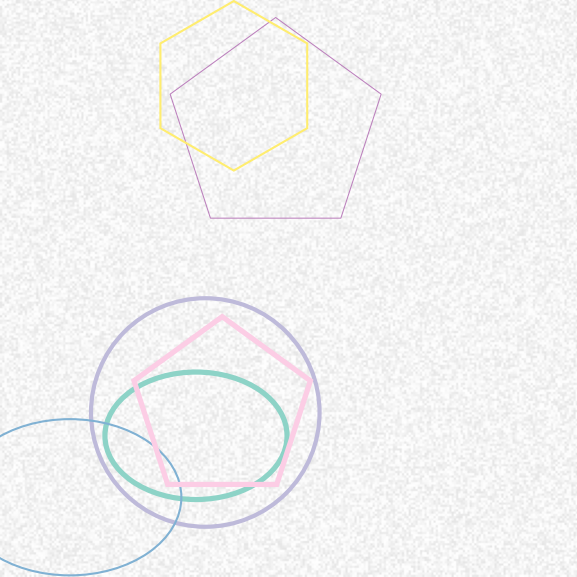[{"shape": "oval", "thickness": 2.5, "radius": 0.79, "center": [0.339, 0.245]}, {"shape": "circle", "thickness": 2, "radius": 0.99, "center": [0.355, 0.285]}, {"shape": "oval", "thickness": 1, "radius": 0.97, "center": [0.121, 0.138]}, {"shape": "pentagon", "thickness": 2.5, "radius": 0.8, "center": [0.385, 0.29]}, {"shape": "pentagon", "thickness": 0.5, "radius": 0.96, "center": [0.477, 0.777]}, {"shape": "hexagon", "thickness": 1, "radius": 0.73, "center": [0.405, 0.851]}]